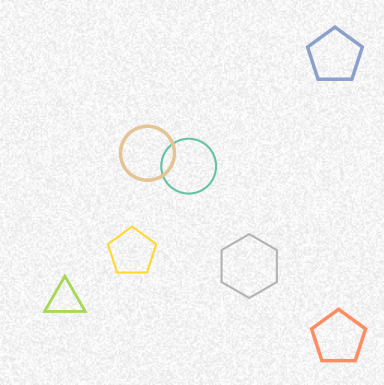[{"shape": "circle", "thickness": 1.5, "radius": 0.36, "center": [0.49, 0.568]}, {"shape": "pentagon", "thickness": 2.5, "radius": 0.37, "center": [0.879, 0.123]}, {"shape": "pentagon", "thickness": 2.5, "radius": 0.37, "center": [0.87, 0.855]}, {"shape": "triangle", "thickness": 2, "radius": 0.31, "center": [0.169, 0.222]}, {"shape": "pentagon", "thickness": 1.5, "radius": 0.33, "center": [0.343, 0.345]}, {"shape": "circle", "thickness": 2.5, "radius": 0.35, "center": [0.383, 0.602]}, {"shape": "hexagon", "thickness": 1.5, "radius": 0.41, "center": [0.647, 0.309]}]